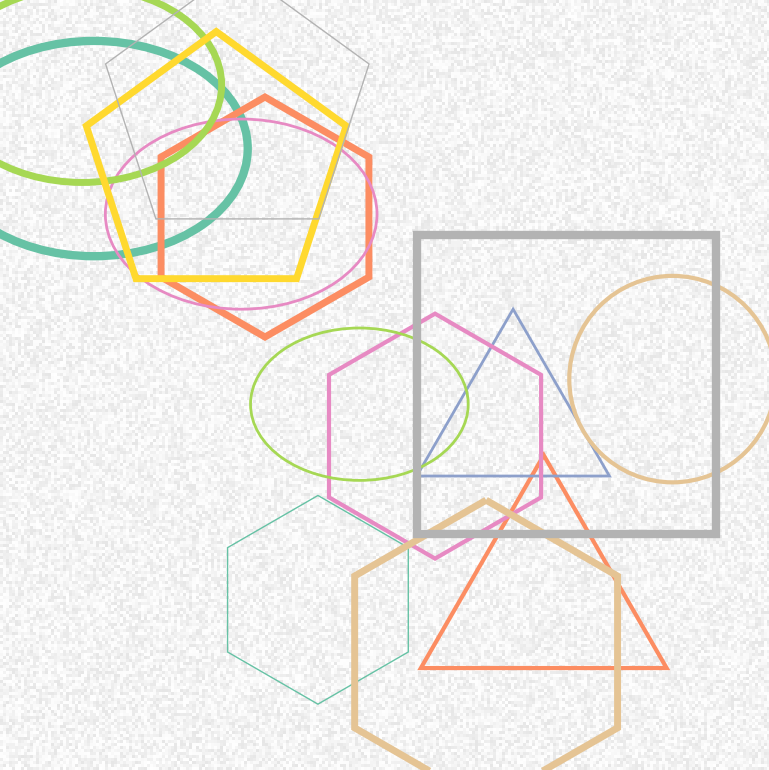[{"shape": "hexagon", "thickness": 0.5, "radius": 0.68, "center": [0.413, 0.221]}, {"shape": "oval", "thickness": 3, "radius": 1.0, "center": [0.122, 0.807]}, {"shape": "triangle", "thickness": 1.5, "radius": 0.92, "center": [0.706, 0.225]}, {"shape": "hexagon", "thickness": 2.5, "radius": 0.78, "center": [0.344, 0.718]}, {"shape": "triangle", "thickness": 1, "radius": 0.72, "center": [0.666, 0.454]}, {"shape": "oval", "thickness": 1, "radius": 0.88, "center": [0.313, 0.722]}, {"shape": "hexagon", "thickness": 1.5, "radius": 0.8, "center": [0.565, 0.434]}, {"shape": "oval", "thickness": 2.5, "radius": 0.9, "center": [0.107, 0.89]}, {"shape": "oval", "thickness": 1, "radius": 0.71, "center": [0.467, 0.475]}, {"shape": "pentagon", "thickness": 2.5, "radius": 0.89, "center": [0.281, 0.782]}, {"shape": "circle", "thickness": 1.5, "radius": 0.67, "center": [0.873, 0.508]}, {"shape": "hexagon", "thickness": 2.5, "radius": 0.99, "center": [0.631, 0.153]}, {"shape": "pentagon", "thickness": 0.5, "radius": 0.9, "center": [0.308, 0.861]}, {"shape": "square", "thickness": 3, "radius": 0.97, "center": [0.736, 0.501]}]